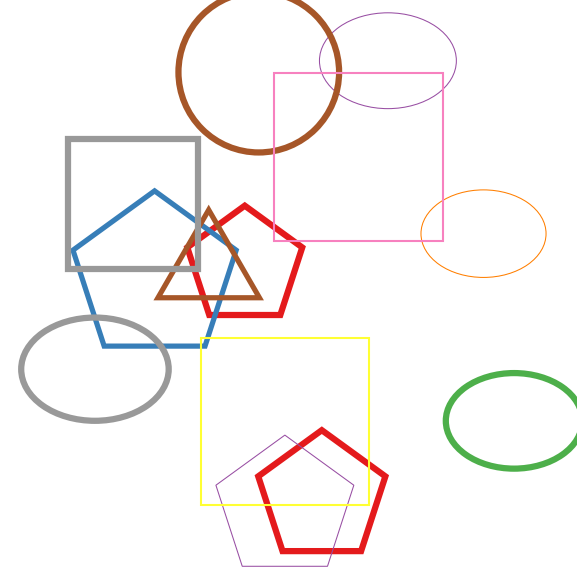[{"shape": "pentagon", "thickness": 3, "radius": 0.58, "center": [0.557, 0.138]}, {"shape": "pentagon", "thickness": 3, "radius": 0.52, "center": [0.424, 0.538]}, {"shape": "pentagon", "thickness": 2.5, "radius": 0.74, "center": [0.268, 0.52]}, {"shape": "oval", "thickness": 3, "radius": 0.59, "center": [0.89, 0.27]}, {"shape": "oval", "thickness": 0.5, "radius": 0.59, "center": [0.672, 0.894]}, {"shape": "pentagon", "thickness": 0.5, "radius": 0.63, "center": [0.493, 0.12]}, {"shape": "oval", "thickness": 0.5, "radius": 0.54, "center": [0.837, 0.595]}, {"shape": "square", "thickness": 1, "radius": 0.72, "center": [0.493, 0.269]}, {"shape": "circle", "thickness": 3, "radius": 0.7, "center": [0.448, 0.874]}, {"shape": "triangle", "thickness": 2.5, "radius": 0.51, "center": [0.361, 0.534]}, {"shape": "square", "thickness": 1, "radius": 0.73, "center": [0.621, 0.727]}, {"shape": "square", "thickness": 3, "radius": 0.56, "center": [0.23, 0.646]}, {"shape": "oval", "thickness": 3, "radius": 0.64, "center": [0.164, 0.36]}]